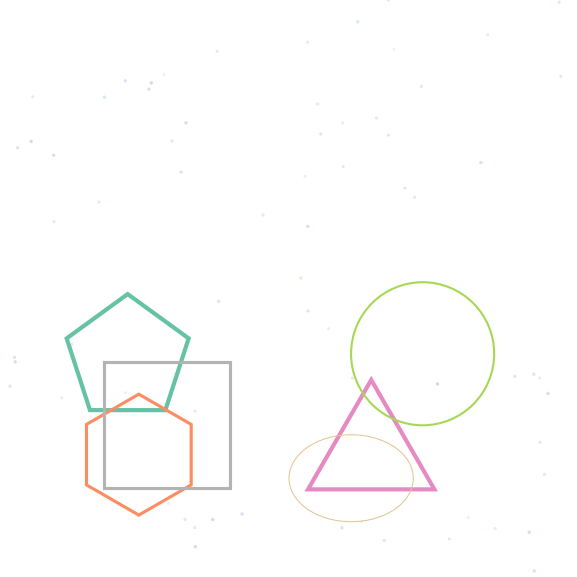[{"shape": "pentagon", "thickness": 2, "radius": 0.56, "center": [0.221, 0.379]}, {"shape": "hexagon", "thickness": 1.5, "radius": 0.52, "center": [0.24, 0.212]}, {"shape": "triangle", "thickness": 2, "radius": 0.63, "center": [0.643, 0.215]}, {"shape": "circle", "thickness": 1, "radius": 0.62, "center": [0.732, 0.387]}, {"shape": "oval", "thickness": 0.5, "radius": 0.54, "center": [0.608, 0.171]}, {"shape": "square", "thickness": 1.5, "radius": 0.54, "center": [0.289, 0.263]}]